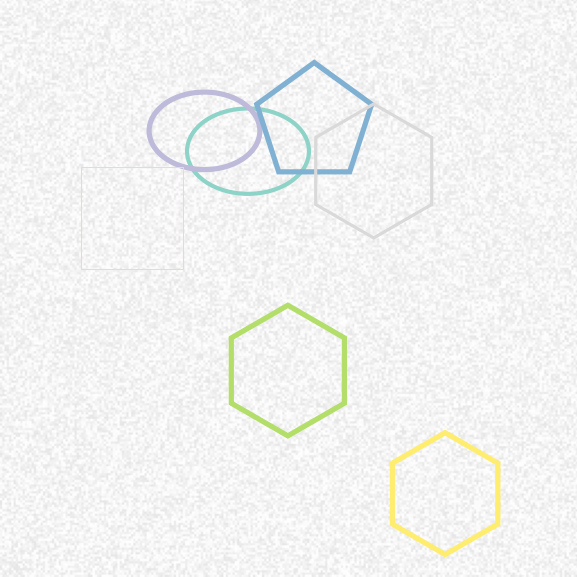[{"shape": "oval", "thickness": 2, "radius": 0.53, "center": [0.429, 0.737]}, {"shape": "oval", "thickness": 2.5, "radius": 0.48, "center": [0.354, 0.773]}, {"shape": "pentagon", "thickness": 2.5, "radius": 0.52, "center": [0.544, 0.786]}, {"shape": "hexagon", "thickness": 2.5, "radius": 0.57, "center": [0.498, 0.357]}, {"shape": "hexagon", "thickness": 1.5, "radius": 0.58, "center": [0.647, 0.703]}, {"shape": "square", "thickness": 0.5, "radius": 0.44, "center": [0.228, 0.622]}, {"shape": "hexagon", "thickness": 2.5, "radius": 0.53, "center": [0.771, 0.144]}]